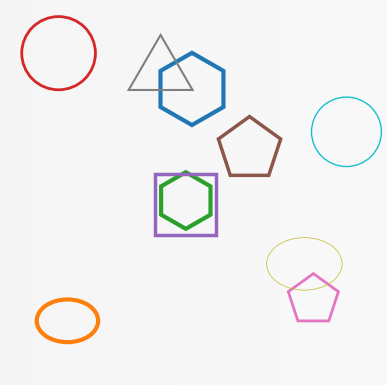[{"shape": "hexagon", "thickness": 3, "radius": 0.47, "center": [0.495, 0.769]}, {"shape": "oval", "thickness": 3, "radius": 0.4, "center": [0.174, 0.167]}, {"shape": "hexagon", "thickness": 3, "radius": 0.37, "center": [0.48, 0.479]}, {"shape": "circle", "thickness": 2, "radius": 0.48, "center": [0.151, 0.862]}, {"shape": "square", "thickness": 2.5, "radius": 0.4, "center": [0.478, 0.469]}, {"shape": "pentagon", "thickness": 2.5, "radius": 0.42, "center": [0.644, 0.613]}, {"shape": "pentagon", "thickness": 2, "radius": 0.34, "center": [0.809, 0.221]}, {"shape": "triangle", "thickness": 1.5, "radius": 0.48, "center": [0.414, 0.814]}, {"shape": "oval", "thickness": 0.5, "radius": 0.49, "center": [0.785, 0.315]}, {"shape": "circle", "thickness": 1, "radius": 0.45, "center": [0.894, 0.658]}]